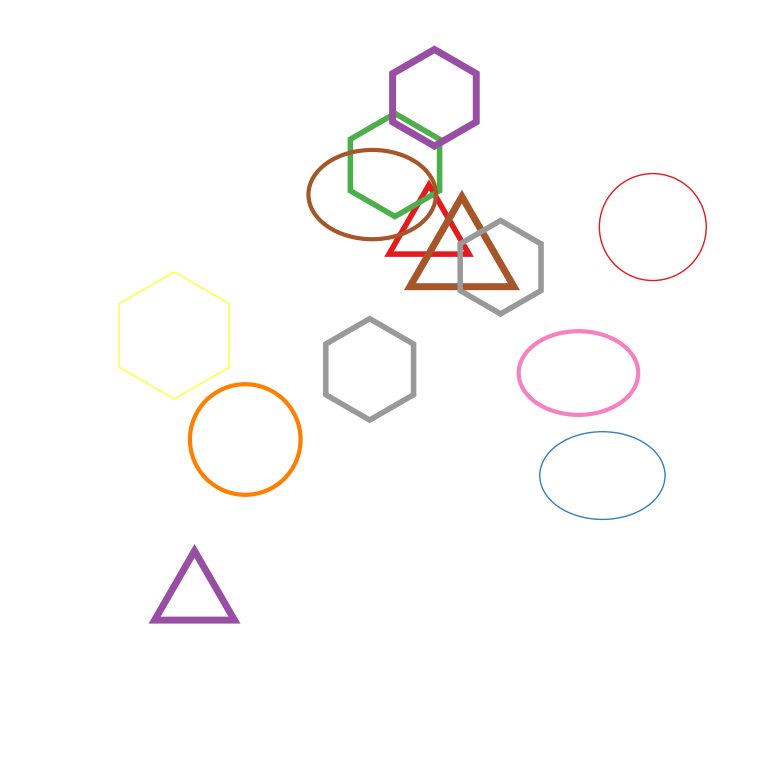[{"shape": "circle", "thickness": 0.5, "radius": 0.35, "center": [0.848, 0.705]}, {"shape": "triangle", "thickness": 2, "radius": 0.3, "center": [0.557, 0.7]}, {"shape": "oval", "thickness": 0.5, "radius": 0.41, "center": [0.782, 0.382]}, {"shape": "hexagon", "thickness": 2, "radius": 0.33, "center": [0.513, 0.786]}, {"shape": "triangle", "thickness": 2.5, "radius": 0.3, "center": [0.253, 0.225]}, {"shape": "hexagon", "thickness": 2.5, "radius": 0.31, "center": [0.564, 0.873]}, {"shape": "circle", "thickness": 1.5, "radius": 0.36, "center": [0.319, 0.429]}, {"shape": "hexagon", "thickness": 0.5, "radius": 0.41, "center": [0.226, 0.564]}, {"shape": "triangle", "thickness": 2.5, "radius": 0.39, "center": [0.6, 0.667]}, {"shape": "oval", "thickness": 1.5, "radius": 0.41, "center": [0.483, 0.747]}, {"shape": "oval", "thickness": 1.5, "radius": 0.39, "center": [0.751, 0.516]}, {"shape": "hexagon", "thickness": 2, "radius": 0.3, "center": [0.65, 0.653]}, {"shape": "hexagon", "thickness": 2, "radius": 0.33, "center": [0.48, 0.52]}]